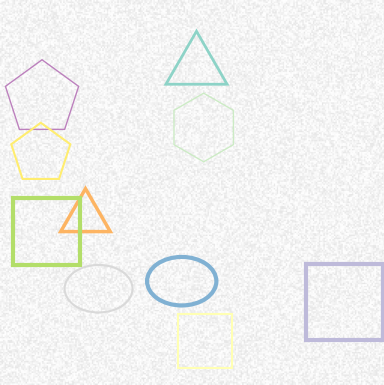[{"shape": "triangle", "thickness": 2, "radius": 0.46, "center": [0.51, 0.827]}, {"shape": "square", "thickness": 1.5, "radius": 0.35, "center": [0.533, 0.113]}, {"shape": "square", "thickness": 3, "radius": 0.5, "center": [0.895, 0.216]}, {"shape": "oval", "thickness": 3, "radius": 0.45, "center": [0.472, 0.27]}, {"shape": "triangle", "thickness": 2.5, "radius": 0.37, "center": [0.222, 0.436]}, {"shape": "square", "thickness": 3, "radius": 0.43, "center": [0.122, 0.4]}, {"shape": "oval", "thickness": 1.5, "radius": 0.44, "center": [0.256, 0.25]}, {"shape": "pentagon", "thickness": 1, "radius": 0.5, "center": [0.109, 0.745]}, {"shape": "hexagon", "thickness": 1, "radius": 0.45, "center": [0.529, 0.669]}, {"shape": "pentagon", "thickness": 1.5, "radius": 0.4, "center": [0.106, 0.6]}]